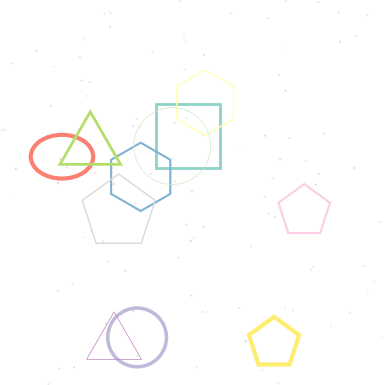[{"shape": "square", "thickness": 2, "radius": 0.42, "center": [0.488, 0.646]}, {"shape": "hexagon", "thickness": 1, "radius": 0.43, "center": [0.533, 0.733]}, {"shape": "circle", "thickness": 2.5, "radius": 0.38, "center": [0.356, 0.124]}, {"shape": "oval", "thickness": 3, "radius": 0.41, "center": [0.161, 0.593]}, {"shape": "hexagon", "thickness": 1.5, "radius": 0.44, "center": [0.366, 0.541]}, {"shape": "triangle", "thickness": 2, "radius": 0.45, "center": [0.234, 0.619]}, {"shape": "pentagon", "thickness": 1.5, "radius": 0.35, "center": [0.79, 0.452]}, {"shape": "pentagon", "thickness": 1, "radius": 0.5, "center": [0.308, 0.449]}, {"shape": "triangle", "thickness": 0.5, "radius": 0.41, "center": [0.296, 0.108]}, {"shape": "circle", "thickness": 0.5, "radius": 0.5, "center": [0.447, 0.621]}, {"shape": "pentagon", "thickness": 3, "radius": 0.34, "center": [0.712, 0.109]}]